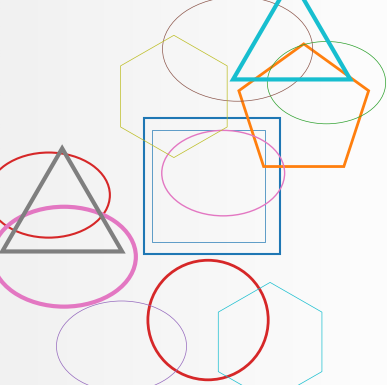[{"shape": "square", "thickness": 1.5, "radius": 0.88, "center": [0.547, 0.517]}, {"shape": "square", "thickness": 0.5, "radius": 0.73, "center": [0.539, 0.517]}, {"shape": "pentagon", "thickness": 2, "radius": 0.88, "center": [0.784, 0.71]}, {"shape": "oval", "thickness": 0.5, "radius": 0.76, "center": [0.843, 0.785]}, {"shape": "oval", "thickness": 1.5, "radius": 0.79, "center": [0.126, 0.493]}, {"shape": "circle", "thickness": 2, "radius": 0.78, "center": [0.537, 0.169]}, {"shape": "oval", "thickness": 0.5, "radius": 0.84, "center": [0.314, 0.101]}, {"shape": "oval", "thickness": 0.5, "radius": 0.97, "center": [0.613, 0.873]}, {"shape": "oval", "thickness": 3, "radius": 0.93, "center": [0.165, 0.333]}, {"shape": "oval", "thickness": 1, "radius": 0.79, "center": [0.576, 0.55]}, {"shape": "triangle", "thickness": 3, "radius": 0.89, "center": [0.16, 0.436]}, {"shape": "hexagon", "thickness": 0.5, "radius": 0.79, "center": [0.449, 0.75]}, {"shape": "hexagon", "thickness": 0.5, "radius": 0.77, "center": [0.697, 0.112]}, {"shape": "triangle", "thickness": 3, "radius": 0.87, "center": [0.753, 0.881]}]